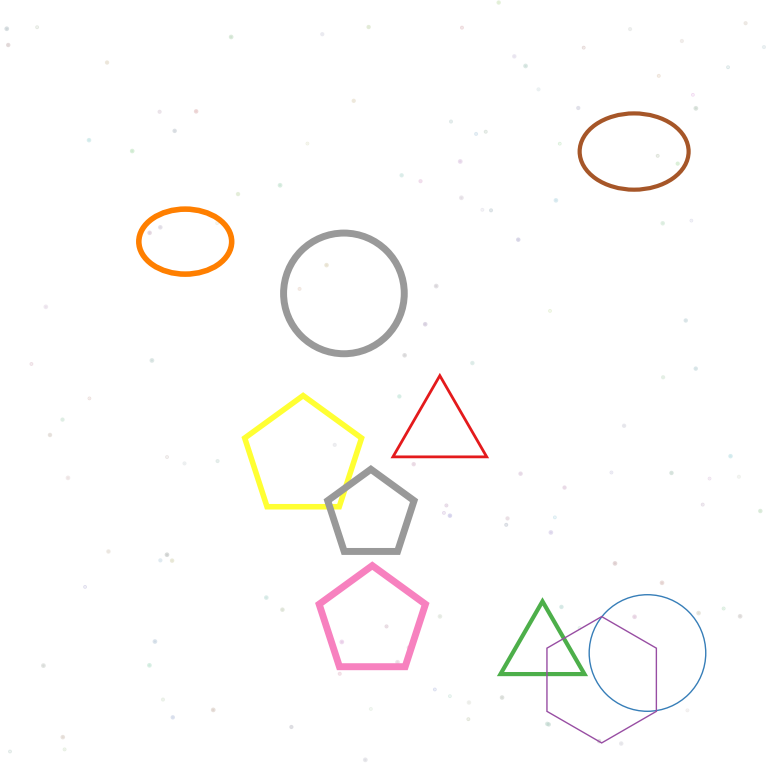[{"shape": "triangle", "thickness": 1, "radius": 0.35, "center": [0.571, 0.442]}, {"shape": "circle", "thickness": 0.5, "radius": 0.38, "center": [0.841, 0.152]}, {"shape": "triangle", "thickness": 1.5, "radius": 0.31, "center": [0.705, 0.156]}, {"shape": "hexagon", "thickness": 0.5, "radius": 0.41, "center": [0.781, 0.117]}, {"shape": "oval", "thickness": 2, "radius": 0.3, "center": [0.241, 0.686]}, {"shape": "pentagon", "thickness": 2, "radius": 0.4, "center": [0.394, 0.406]}, {"shape": "oval", "thickness": 1.5, "radius": 0.35, "center": [0.824, 0.803]}, {"shape": "pentagon", "thickness": 2.5, "radius": 0.36, "center": [0.484, 0.193]}, {"shape": "pentagon", "thickness": 2.5, "radius": 0.29, "center": [0.482, 0.332]}, {"shape": "circle", "thickness": 2.5, "radius": 0.39, "center": [0.447, 0.619]}]